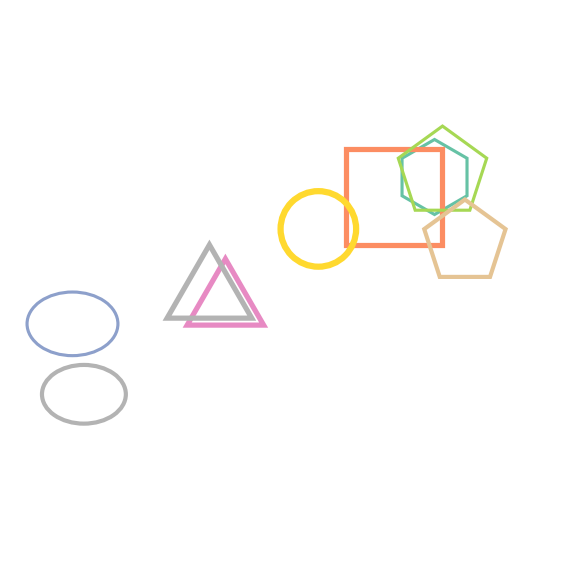[{"shape": "hexagon", "thickness": 1.5, "radius": 0.32, "center": [0.752, 0.693]}, {"shape": "square", "thickness": 2.5, "radius": 0.42, "center": [0.683, 0.658]}, {"shape": "oval", "thickness": 1.5, "radius": 0.39, "center": [0.126, 0.438]}, {"shape": "triangle", "thickness": 2.5, "radius": 0.38, "center": [0.39, 0.474]}, {"shape": "pentagon", "thickness": 1.5, "radius": 0.4, "center": [0.766, 0.7]}, {"shape": "circle", "thickness": 3, "radius": 0.33, "center": [0.551, 0.603]}, {"shape": "pentagon", "thickness": 2, "radius": 0.37, "center": [0.805, 0.58]}, {"shape": "triangle", "thickness": 2.5, "radius": 0.42, "center": [0.363, 0.491]}, {"shape": "oval", "thickness": 2, "radius": 0.36, "center": [0.145, 0.316]}]